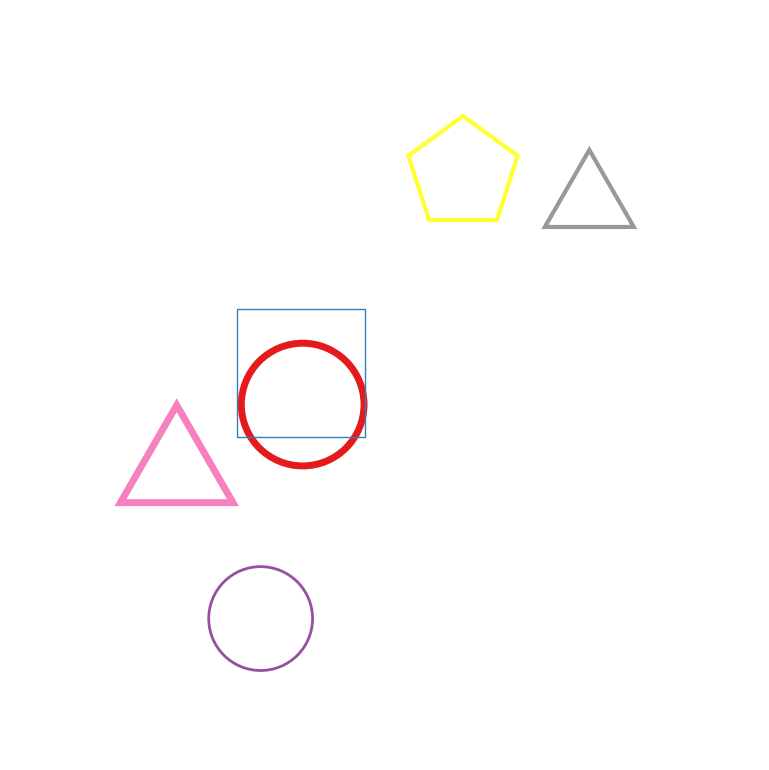[{"shape": "circle", "thickness": 2.5, "radius": 0.4, "center": [0.393, 0.475]}, {"shape": "square", "thickness": 0.5, "radius": 0.42, "center": [0.391, 0.516]}, {"shape": "circle", "thickness": 1, "radius": 0.34, "center": [0.339, 0.197]}, {"shape": "pentagon", "thickness": 1.5, "radius": 0.37, "center": [0.601, 0.775]}, {"shape": "triangle", "thickness": 2.5, "radius": 0.42, "center": [0.229, 0.389]}, {"shape": "triangle", "thickness": 1.5, "radius": 0.33, "center": [0.765, 0.739]}]